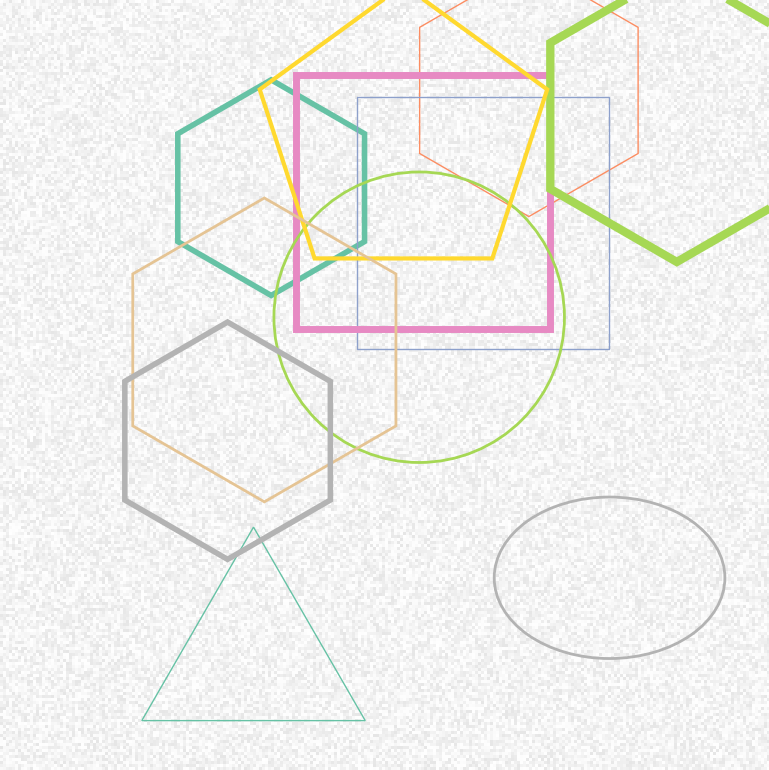[{"shape": "hexagon", "thickness": 2, "radius": 0.7, "center": [0.352, 0.756]}, {"shape": "triangle", "thickness": 0.5, "radius": 0.84, "center": [0.329, 0.148]}, {"shape": "hexagon", "thickness": 0.5, "radius": 0.82, "center": [0.687, 0.883]}, {"shape": "square", "thickness": 0.5, "radius": 0.82, "center": [0.628, 0.71]}, {"shape": "square", "thickness": 2.5, "radius": 0.82, "center": [0.549, 0.738]}, {"shape": "circle", "thickness": 1, "radius": 0.94, "center": [0.544, 0.588]}, {"shape": "hexagon", "thickness": 3, "radius": 0.95, "center": [0.879, 0.849]}, {"shape": "pentagon", "thickness": 1.5, "radius": 0.98, "center": [0.524, 0.823]}, {"shape": "hexagon", "thickness": 1, "radius": 0.99, "center": [0.343, 0.546]}, {"shape": "hexagon", "thickness": 2, "radius": 0.77, "center": [0.296, 0.428]}, {"shape": "oval", "thickness": 1, "radius": 0.75, "center": [0.792, 0.25]}]